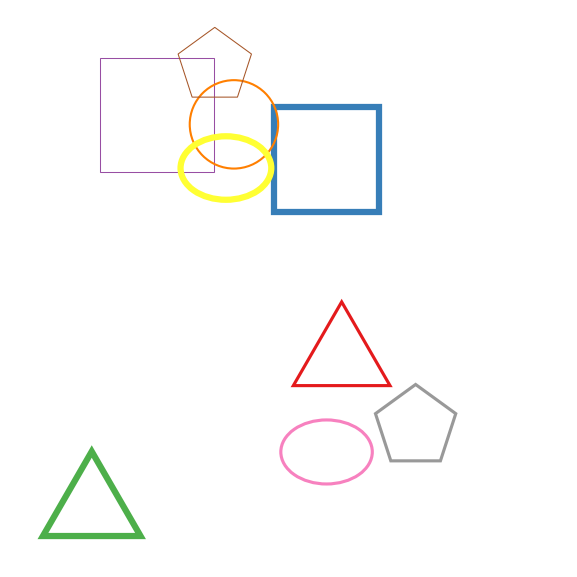[{"shape": "triangle", "thickness": 1.5, "radius": 0.48, "center": [0.592, 0.38]}, {"shape": "square", "thickness": 3, "radius": 0.46, "center": [0.566, 0.722]}, {"shape": "triangle", "thickness": 3, "radius": 0.49, "center": [0.159, 0.12]}, {"shape": "square", "thickness": 0.5, "radius": 0.49, "center": [0.272, 0.8]}, {"shape": "circle", "thickness": 1, "radius": 0.38, "center": [0.405, 0.784]}, {"shape": "oval", "thickness": 3, "radius": 0.39, "center": [0.391, 0.708]}, {"shape": "pentagon", "thickness": 0.5, "radius": 0.33, "center": [0.372, 0.885]}, {"shape": "oval", "thickness": 1.5, "radius": 0.4, "center": [0.565, 0.217]}, {"shape": "pentagon", "thickness": 1.5, "radius": 0.37, "center": [0.72, 0.26]}]